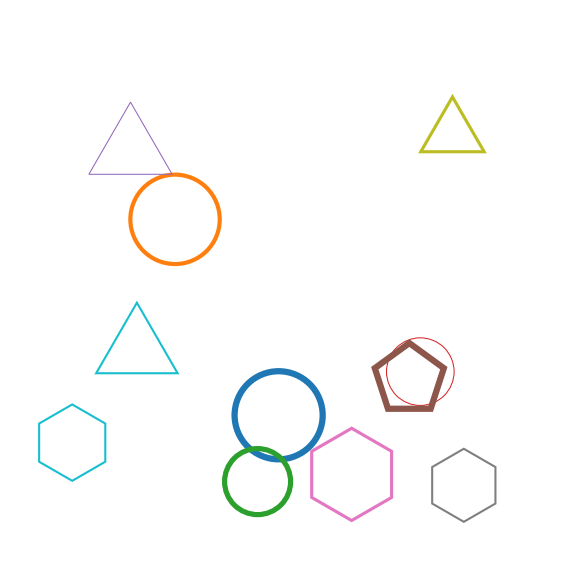[{"shape": "circle", "thickness": 3, "radius": 0.38, "center": [0.482, 0.28]}, {"shape": "circle", "thickness": 2, "radius": 0.39, "center": [0.303, 0.619]}, {"shape": "circle", "thickness": 2.5, "radius": 0.29, "center": [0.446, 0.165]}, {"shape": "circle", "thickness": 0.5, "radius": 0.29, "center": [0.728, 0.356]}, {"shape": "triangle", "thickness": 0.5, "radius": 0.42, "center": [0.226, 0.739]}, {"shape": "pentagon", "thickness": 3, "radius": 0.31, "center": [0.709, 0.342]}, {"shape": "hexagon", "thickness": 1.5, "radius": 0.4, "center": [0.609, 0.178]}, {"shape": "hexagon", "thickness": 1, "radius": 0.32, "center": [0.803, 0.159]}, {"shape": "triangle", "thickness": 1.5, "radius": 0.32, "center": [0.783, 0.768]}, {"shape": "hexagon", "thickness": 1, "radius": 0.33, "center": [0.125, 0.233]}, {"shape": "triangle", "thickness": 1, "radius": 0.41, "center": [0.237, 0.394]}]